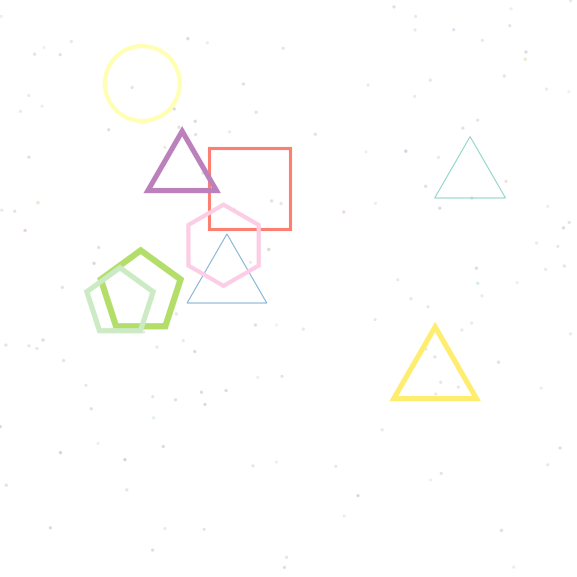[{"shape": "triangle", "thickness": 0.5, "radius": 0.35, "center": [0.814, 0.692]}, {"shape": "circle", "thickness": 2, "radius": 0.32, "center": [0.246, 0.855]}, {"shape": "square", "thickness": 1.5, "radius": 0.35, "center": [0.432, 0.673]}, {"shape": "triangle", "thickness": 0.5, "radius": 0.4, "center": [0.393, 0.514]}, {"shape": "pentagon", "thickness": 3, "radius": 0.36, "center": [0.244, 0.493]}, {"shape": "hexagon", "thickness": 2, "radius": 0.35, "center": [0.387, 0.574]}, {"shape": "triangle", "thickness": 2.5, "radius": 0.34, "center": [0.315, 0.703]}, {"shape": "pentagon", "thickness": 2.5, "radius": 0.3, "center": [0.208, 0.475]}, {"shape": "triangle", "thickness": 2.5, "radius": 0.41, "center": [0.754, 0.35]}]